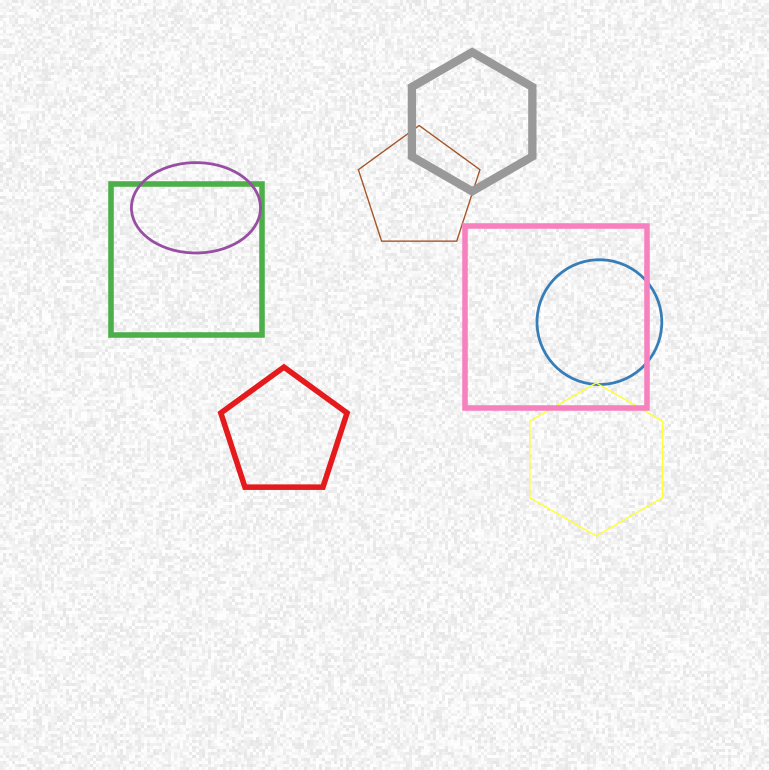[{"shape": "pentagon", "thickness": 2, "radius": 0.43, "center": [0.369, 0.437]}, {"shape": "circle", "thickness": 1, "radius": 0.41, "center": [0.778, 0.582]}, {"shape": "square", "thickness": 2, "radius": 0.49, "center": [0.242, 0.663]}, {"shape": "oval", "thickness": 1, "radius": 0.42, "center": [0.254, 0.73]}, {"shape": "hexagon", "thickness": 0.5, "radius": 0.5, "center": [0.774, 0.403]}, {"shape": "pentagon", "thickness": 0.5, "radius": 0.42, "center": [0.544, 0.754]}, {"shape": "square", "thickness": 2, "radius": 0.59, "center": [0.722, 0.588]}, {"shape": "hexagon", "thickness": 3, "radius": 0.45, "center": [0.613, 0.842]}]